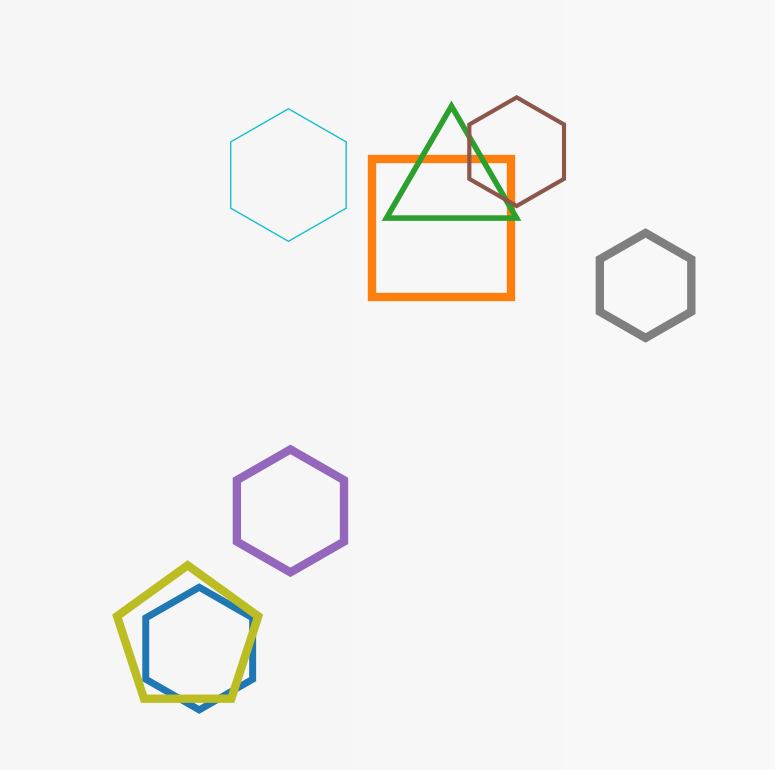[{"shape": "hexagon", "thickness": 2.5, "radius": 0.4, "center": [0.257, 0.158]}, {"shape": "square", "thickness": 3, "radius": 0.45, "center": [0.569, 0.704]}, {"shape": "triangle", "thickness": 2, "radius": 0.48, "center": [0.583, 0.765]}, {"shape": "hexagon", "thickness": 3, "radius": 0.4, "center": [0.375, 0.337]}, {"shape": "hexagon", "thickness": 1.5, "radius": 0.35, "center": [0.667, 0.803]}, {"shape": "hexagon", "thickness": 3, "radius": 0.34, "center": [0.833, 0.629]}, {"shape": "pentagon", "thickness": 3, "radius": 0.48, "center": [0.242, 0.17]}, {"shape": "hexagon", "thickness": 0.5, "radius": 0.43, "center": [0.372, 0.773]}]